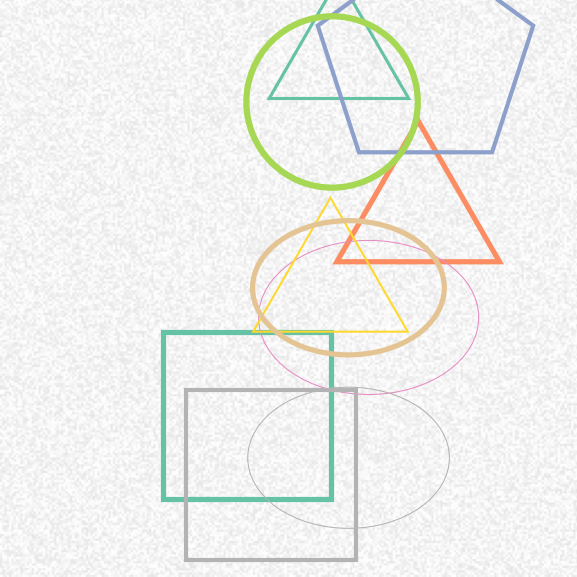[{"shape": "square", "thickness": 2.5, "radius": 0.73, "center": [0.427, 0.28]}, {"shape": "triangle", "thickness": 1.5, "radius": 0.7, "center": [0.587, 0.898]}, {"shape": "triangle", "thickness": 2.5, "radius": 0.81, "center": [0.724, 0.627]}, {"shape": "pentagon", "thickness": 2, "radius": 0.98, "center": [0.737, 0.894]}, {"shape": "oval", "thickness": 0.5, "radius": 0.95, "center": [0.638, 0.449]}, {"shape": "circle", "thickness": 3, "radius": 0.74, "center": [0.575, 0.823]}, {"shape": "triangle", "thickness": 1, "radius": 0.77, "center": [0.572, 0.502]}, {"shape": "oval", "thickness": 2.5, "radius": 0.83, "center": [0.603, 0.501]}, {"shape": "square", "thickness": 2, "radius": 0.74, "center": [0.469, 0.177]}, {"shape": "oval", "thickness": 0.5, "radius": 0.87, "center": [0.604, 0.206]}]